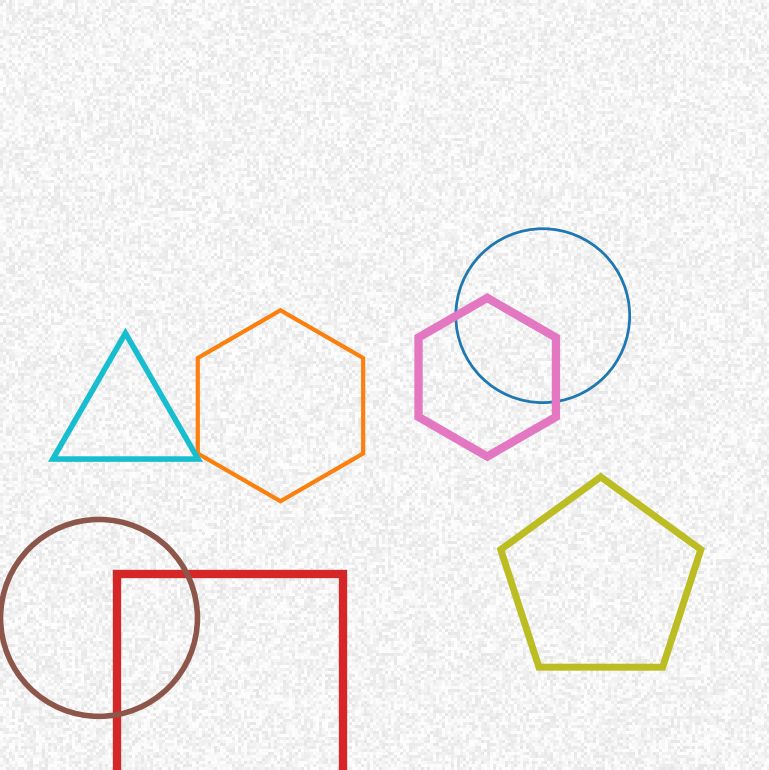[{"shape": "circle", "thickness": 1, "radius": 0.56, "center": [0.705, 0.59]}, {"shape": "hexagon", "thickness": 1.5, "radius": 0.62, "center": [0.364, 0.473]}, {"shape": "square", "thickness": 3, "radius": 0.73, "center": [0.298, 0.108]}, {"shape": "circle", "thickness": 2, "radius": 0.64, "center": [0.129, 0.198]}, {"shape": "hexagon", "thickness": 3, "radius": 0.52, "center": [0.633, 0.51]}, {"shape": "pentagon", "thickness": 2.5, "radius": 0.68, "center": [0.78, 0.244]}, {"shape": "triangle", "thickness": 2, "radius": 0.54, "center": [0.163, 0.458]}]